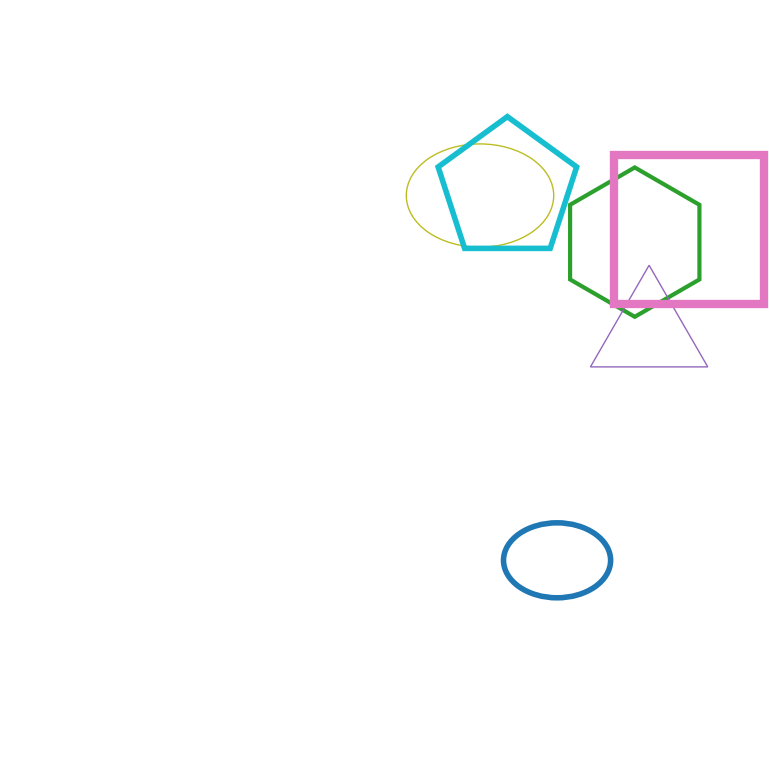[{"shape": "oval", "thickness": 2, "radius": 0.35, "center": [0.723, 0.272]}, {"shape": "hexagon", "thickness": 1.5, "radius": 0.48, "center": [0.824, 0.686]}, {"shape": "triangle", "thickness": 0.5, "radius": 0.44, "center": [0.843, 0.568]}, {"shape": "square", "thickness": 3, "radius": 0.48, "center": [0.895, 0.702]}, {"shape": "oval", "thickness": 0.5, "radius": 0.48, "center": [0.623, 0.746]}, {"shape": "pentagon", "thickness": 2, "radius": 0.47, "center": [0.659, 0.754]}]